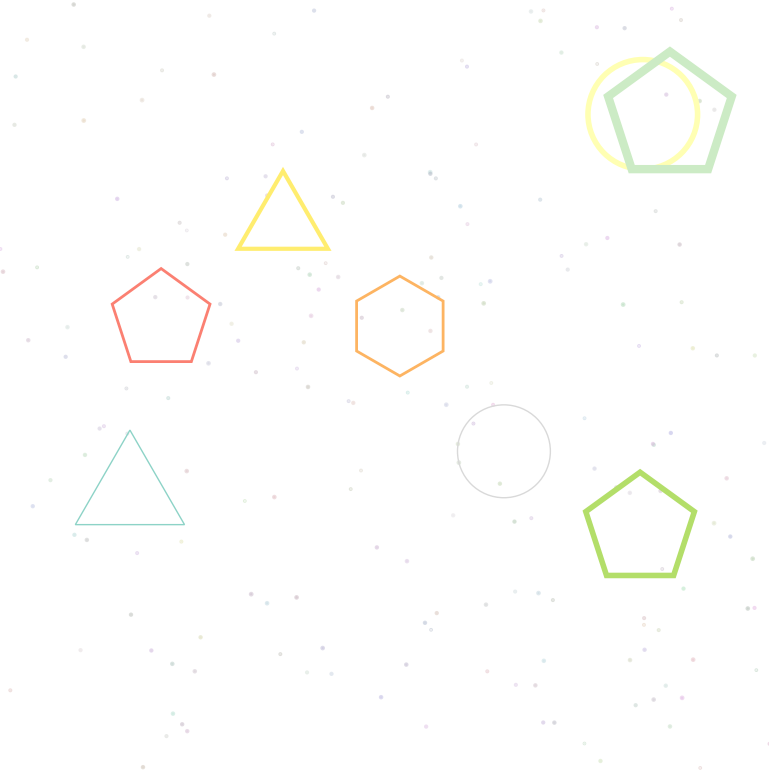[{"shape": "triangle", "thickness": 0.5, "radius": 0.41, "center": [0.169, 0.36]}, {"shape": "circle", "thickness": 2, "radius": 0.36, "center": [0.835, 0.851]}, {"shape": "pentagon", "thickness": 1, "radius": 0.33, "center": [0.209, 0.584]}, {"shape": "hexagon", "thickness": 1, "radius": 0.32, "center": [0.519, 0.577]}, {"shape": "pentagon", "thickness": 2, "radius": 0.37, "center": [0.831, 0.313]}, {"shape": "circle", "thickness": 0.5, "radius": 0.3, "center": [0.654, 0.414]}, {"shape": "pentagon", "thickness": 3, "radius": 0.42, "center": [0.87, 0.849]}, {"shape": "triangle", "thickness": 1.5, "radius": 0.34, "center": [0.368, 0.711]}]